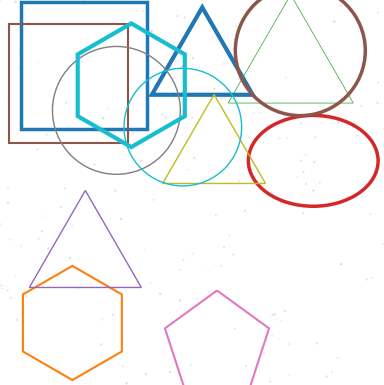[{"shape": "triangle", "thickness": 3, "radius": 0.76, "center": [0.525, 0.83]}, {"shape": "square", "thickness": 2.5, "radius": 0.82, "center": [0.218, 0.83]}, {"shape": "hexagon", "thickness": 1.5, "radius": 0.74, "center": [0.188, 0.161]}, {"shape": "triangle", "thickness": 0.5, "radius": 0.94, "center": [0.755, 0.826]}, {"shape": "oval", "thickness": 2.5, "radius": 0.84, "center": [0.814, 0.582]}, {"shape": "triangle", "thickness": 1, "radius": 0.84, "center": [0.222, 0.337]}, {"shape": "square", "thickness": 1.5, "radius": 0.77, "center": [0.178, 0.784]}, {"shape": "circle", "thickness": 2.5, "radius": 0.84, "center": [0.78, 0.869]}, {"shape": "pentagon", "thickness": 1.5, "radius": 0.71, "center": [0.564, 0.103]}, {"shape": "circle", "thickness": 1, "radius": 0.83, "center": [0.302, 0.713]}, {"shape": "triangle", "thickness": 1, "radius": 0.77, "center": [0.556, 0.601]}, {"shape": "hexagon", "thickness": 3, "radius": 0.8, "center": [0.341, 0.779]}, {"shape": "circle", "thickness": 1, "radius": 0.76, "center": [0.475, 0.67]}]